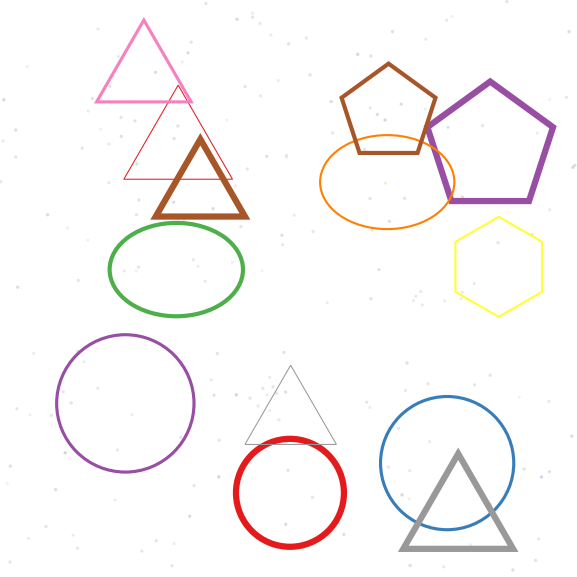[{"shape": "circle", "thickness": 3, "radius": 0.47, "center": [0.502, 0.146]}, {"shape": "triangle", "thickness": 0.5, "radius": 0.54, "center": [0.309, 0.743]}, {"shape": "circle", "thickness": 1.5, "radius": 0.58, "center": [0.774, 0.197]}, {"shape": "oval", "thickness": 2, "radius": 0.58, "center": [0.305, 0.532]}, {"shape": "circle", "thickness": 1.5, "radius": 0.59, "center": [0.217, 0.301]}, {"shape": "pentagon", "thickness": 3, "radius": 0.57, "center": [0.849, 0.744]}, {"shape": "oval", "thickness": 1, "radius": 0.58, "center": [0.671, 0.684]}, {"shape": "hexagon", "thickness": 1, "radius": 0.43, "center": [0.864, 0.537]}, {"shape": "pentagon", "thickness": 2, "radius": 0.43, "center": [0.673, 0.803]}, {"shape": "triangle", "thickness": 3, "radius": 0.45, "center": [0.347, 0.669]}, {"shape": "triangle", "thickness": 1.5, "radius": 0.47, "center": [0.249, 0.87]}, {"shape": "triangle", "thickness": 3, "radius": 0.55, "center": [0.793, 0.104]}, {"shape": "triangle", "thickness": 0.5, "radius": 0.46, "center": [0.503, 0.275]}]